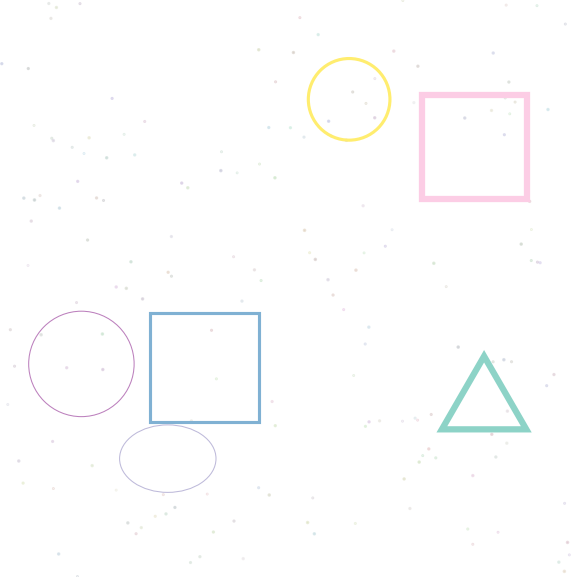[{"shape": "triangle", "thickness": 3, "radius": 0.42, "center": [0.838, 0.298]}, {"shape": "oval", "thickness": 0.5, "radius": 0.42, "center": [0.291, 0.205]}, {"shape": "square", "thickness": 1.5, "radius": 0.47, "center": [0.354, 0.363]}, {"shape": "square", "thickness": 3, "radius": 0.45, "center": [0.821, 0.745]}, {"shape": "circle", "thickness": 0.5, "radius": 0.46, "center": [0.141, 0.369]}, {"shape": "circle", "thickness": 1.5, "radius": 0.35, "center": [0.605, 0.827]}]